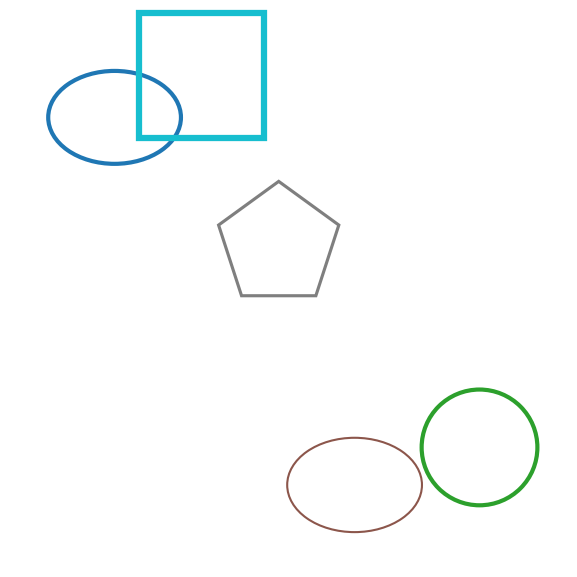[{"shape": "oval", "thickness": 2, "radius": 0.57, "center": [0.198, 0.796]}, {"shape": "circle", "thickness": 2, "radius": 0.5, "center": [0.83, 0.224]}, {"shape": "oval", "thickness": 1, "radius": 0.58, "center": [0.614, 0.159]}, {"shape": "pentagon", "thickness": 1.5, "radius": 0.55, "center": [0.483, 0.576]}, {"shape": "square", "thickness": 3, "radius": 0.54, "center": [0.349, 0.868]}]